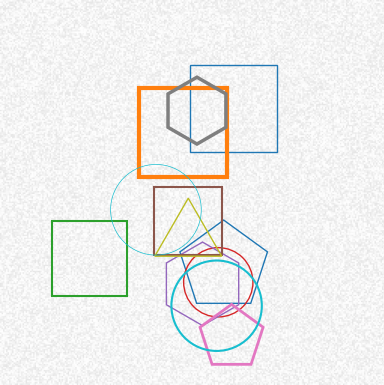[{"shape": "pentagon", "thickness": 1, "radius": 0.6, "center": [0.581, 0.309]}, {"shape": "square", "thickness": 1, "radius": 0.57, "center": [0.606, 0.718]}, {"shape": "square", "thickness": 3, "radius": 0.58, "center": [0.475, 0.657]}, {"shape": "square", "thickness": 1.5, "radius": 0.49, "center": [0.232, 0.329]}, {"shape": "circle", "thickness": 1, "radius": 0.45, "center": [0.567, 0.267]}, {"shape": "hexagon", "thickness": 1, "radius": 0.54, "center": [0.526, 0.263]}, {"shape": "square", "thickness": 1.5, "radius": 0.44, "center": [0.488, 0.425]}, {"shape": "pentagon", "thickness": 2, "radius": 0.43, "center": [0.601, 0.123]}, {"shape": "hexagon", "thickness": 2.5, "radius": 0.43, "center": [0.512, 0.713]}, {"shape": "triangle", "thickness": 1, "radius": 0.5, "center": [0.489, 0.385]}, {"shape": "circle", "thickness": 1.5, "radius": 0.59, "center": [0.563, 0.206]}, {"shape": "circle", "thickness": 0.5, "radius": 0.59, "center": [0.405, 0.455]}]